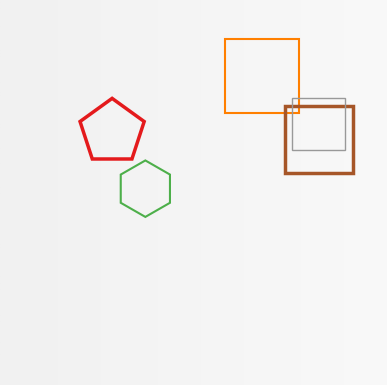[{"shape": "pentagon", "thickness": 2.5, "radius": 0.44, "center": [0.289, 0.657]}, {"shape": "hexagon", "thickness": 1.5, "radius": 0.37, "center": [0.375, 0.51]}, {"shape": "square", "thickness": 1.5, "radius": 0.48, "center": [0.676, 0.803]}, {"shape": "square", "thickness": 2.5, "radius": 0.44, "center": [0.822, 0.638]}, {"shape": "square", "thickness": 1, "radius": 0.34, "center": [0.821, 0.678]}]